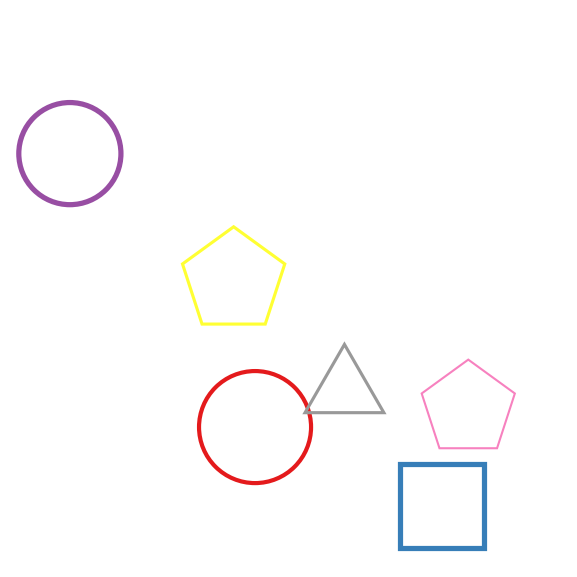[{"shape": "circle", "thickness": 2, "radius": 0.48, "center": [0.442, 0.26]}, {"shape": "square", "thickness": 2.5, "radius": 0.36, "center": [0.766, 0.123]}, {"shape": "circle", "thickness": 2.5, "radius": 0.44, "center": [0.121, 0.733]}, {"shape": "pentagon", "thickness": 1.5, "radius": 0.47, "center": [0.405, 0.513]}, {"shape": "pentagon", "thickness": 1, "radius": 0.42, "center": [0.811, 0.292]}, {"shape": "triangle", "thickness": 1.5, "radius": 0.39, "center": [0.596, 0.324]}]